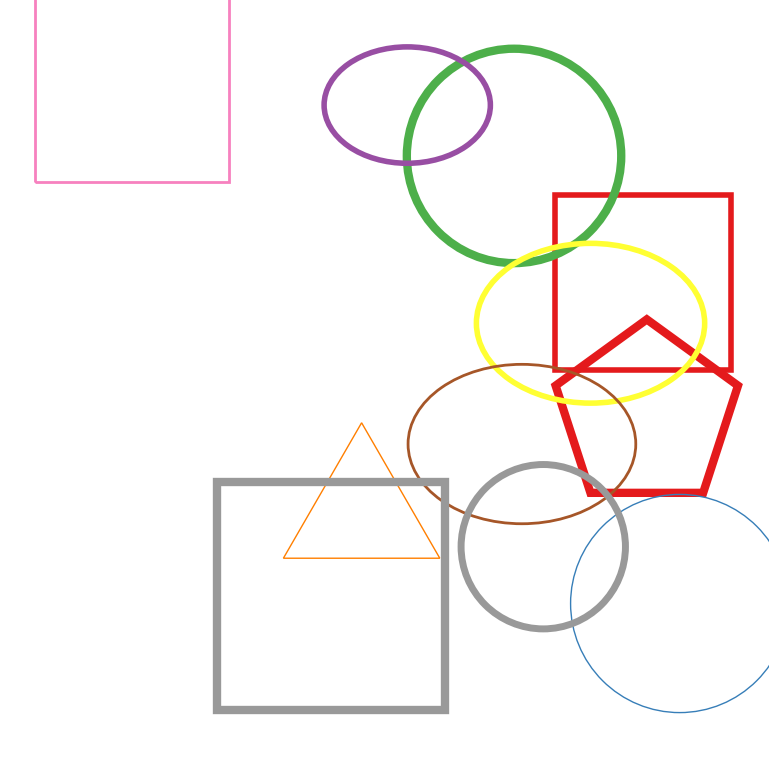[{"shape": "square", "thickness": 2, "radius": 0.57, "center": [0.835, 0.633]}, {"shape": "pentagon", "thickness": 3, "radius": 0.62, "center": [0.84, 0.461]}, {"shape": "circle", "thickness": 0.5, "radius": 0.71, "center": [0.883, 0.216]}, {"shape": "circle", "thickness": 3, "radius": 0.7, "center": [0.668, 0.798]}, {"shape": "oval", "thickness": 2, "radius": 0.54, "center": [0.529, 0.864]}, {"shape": "triangle", "thickness": 0.5, "radius": 0.59, "center": [0.47, 0.334]}, {"shape": "oval", "thickness": 2, "radius": 0.74, "center": [0.767, 0.58]}, {"shape": "oval", "thickness": 1, "radius": 0.74, "center": [0.678, 0.423]}, {"shape": "square", "thickness": 1, "radius": 0.63, "center": [0.171, 0.89]}, {"shape": "square", "thickness": 3, "radius": 0.74, "center": [0.43, 0.226]}, {"shape": "circle", "thickness": 2.5, "radius": 0.53, "center": [0.706, 0.29]}]